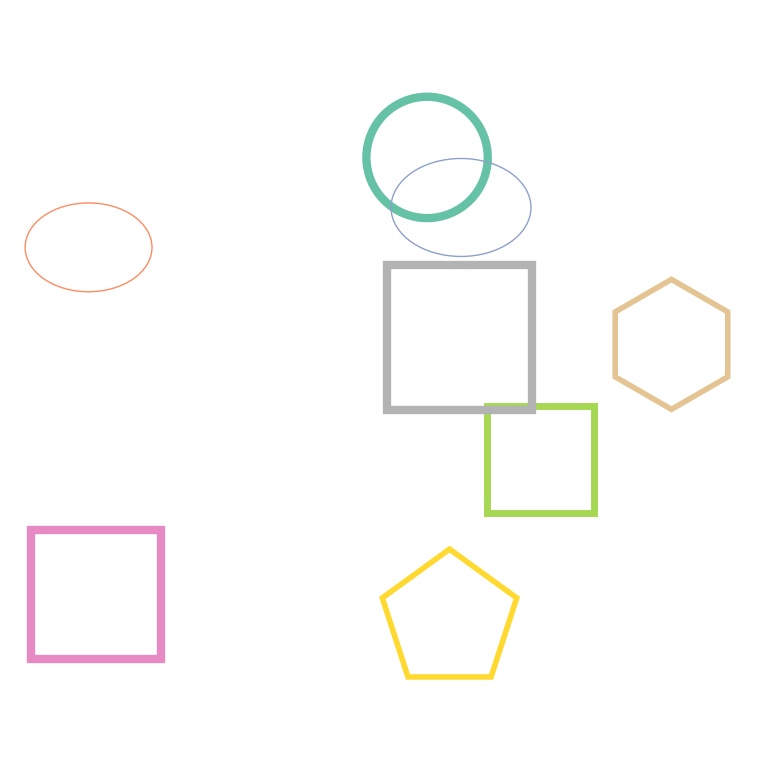[{"shape": "circle", "thickness": 3, "radius": 0.39, "center": [0.555, 0.796]}, {"shape": "oval", "thickness": 0.5, "radius": 0.41, "center": [0.115, 0.679]}, {"shape": "oval", "thickness": 0.5, "radius": 0.45, "center": [0.599, 0.731]}, {"shape": "square", "thickness": 3, "radius": 0.42, "center": [0.124, 0.228]}, {"shape": "square", "thickness": 2.5, "radius": 0.35, "center": [0.702, 0.403]}, {"shape": "pentagon", "thickness": 2, "radius": 0.46, "center": [0.584, 0.195]}, {"shape": "hexagon", "thickness": 2, "radius": 0.42, "center": [0.872, 0.553]}, {"shape": "square", "thickness": 3, "radius": 0.47, "center": [0.597, 0.561]}]